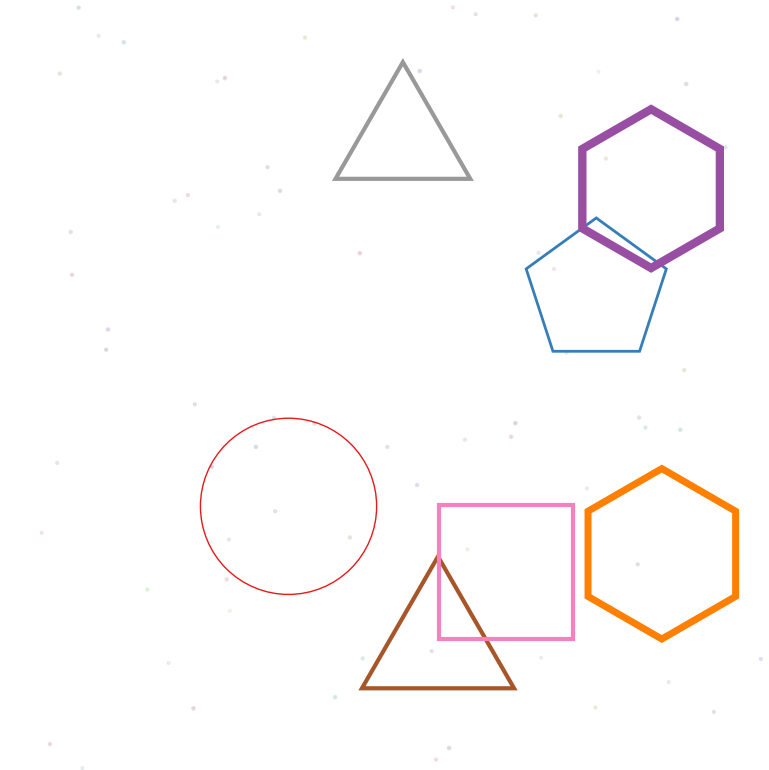[{"shape": "circle", "thickness": 0.5, "radius": 0.57, "center": [0.375, 0.342]}, {"shape": "pentagon", "thickness": 1, "radius": 0.48, "center": [0.774, 0.621]}, {"shape": "hexagon", "thickness": 3, "radius": 0.52, "center": [0.846, 0.755]}, {"shape": "hexagon", "thickness": 2.5, "radius": 0.55, "center": [0.859, 0.281]}, {"shape": "triangle", "thickness": 1.5, "radius": 0.57, "center": [0.569, 0.163]}, {"shape": "square", "thickness": 1.5, "radius": 0.43, "center": [0.657, 0.257]}, {"shape": "triangle", "thickness": 1.5, "radius": 0.51, "center": [0.523, 0.818]}]